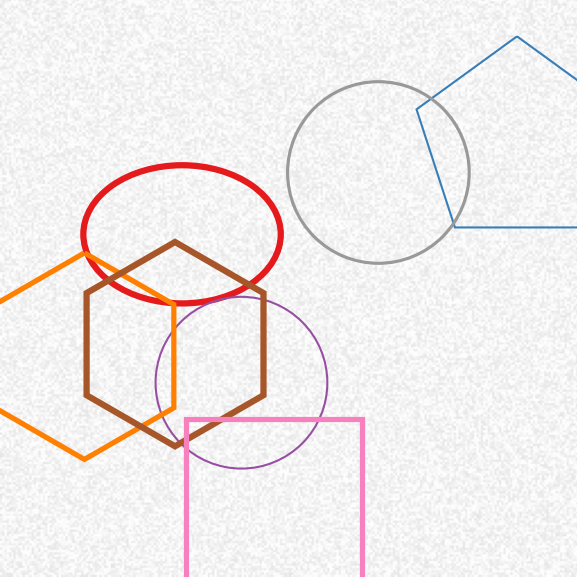[{"shape": "oval", "thickness": 3, "radius": 0.85, "center": [0.315, 0.593]}, {"shape": "pentagon", "thickness": 1, "radius": 0.91, "center": [0.895, 0.753]}, {"shape": "circle", "thickness": 1, "radius": 0.74, "center": [0.418, 0.336]}, {"shape": "hexagon", "thickness": 2.5, "radius": 0.89, "center": [0.146, 0.382]}, {"shape": "hexagon", "thickness": 3, "radius": 0.88, "center": [0.303, 0.403]}, {"shape": "square", "thickness": 2.5, "radius": 0.76, "center": [0.475, 0.121]}, {"shape": "circle", "thickness": 1.5, "radius": 0.79, "center": [0.655, 0.7]}]